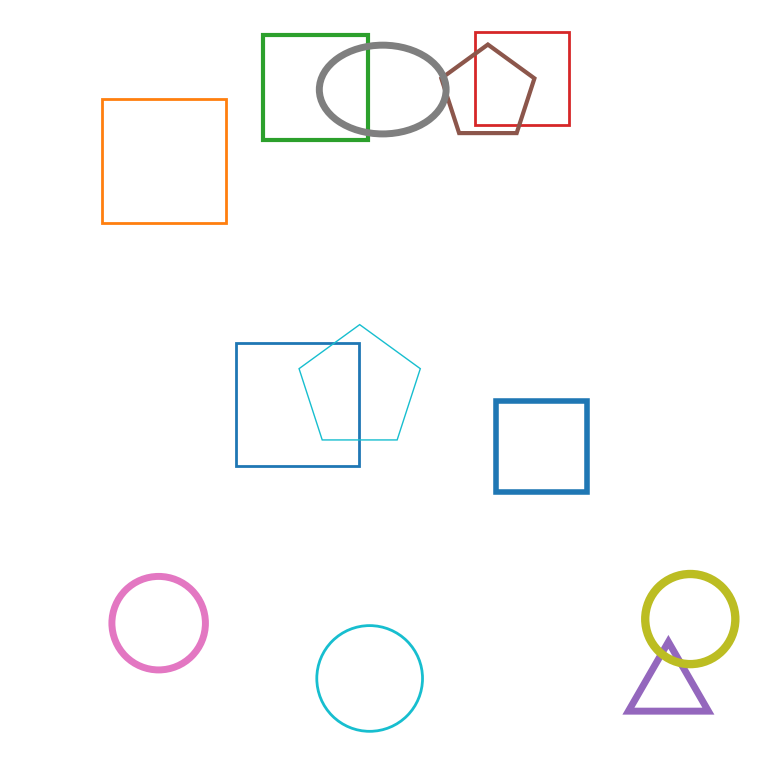[{"shape": "square", "thickness": 2, "radius": 0.29, "center": [0.704, 0.42]}, {"shape": "square", "thickness": 1, "radius": 0.4, "center": [0.386, 0.475]}, {"shape": "square", "thickness": 1, "radius": 0.4, "center": [0.213, 0.791]}, {"shape": "square", "thickness": 1.5, "radius": 0.34, "center": [0.41, 0.887]}, {"shape": "square", "thickness": 1, "radius": 0.3, "center": [0.678, 0.898]}, {"shape": "triangle", "thickness": 2.5, "radius": 0.3, "center": [0.868, 0.106]}, {"shape": "pentagon", "thickness": 1.5, "radius": 0.32, "center": [0.634, 0.879]}, {"shape": "circle", "thickness": 2.5, "radius": 0.3, "center": [0.206, 0.191]}, {"shape": "oval", "thickness": 2.5, "radius": 0.41, "center": [0.497, 0.884]}, {"shape": "circle", "thickness": 3, "radius": 0.29, "center": [0.896, 0.196]}, {"shape": "pentagon", "thickness": 0.5, "radius": 0.41, "center": [0.467, 0.496]}, {"shape": "circle", "thickness": 1, "radius": 0.34, "center": [0.48, 0.119]}]